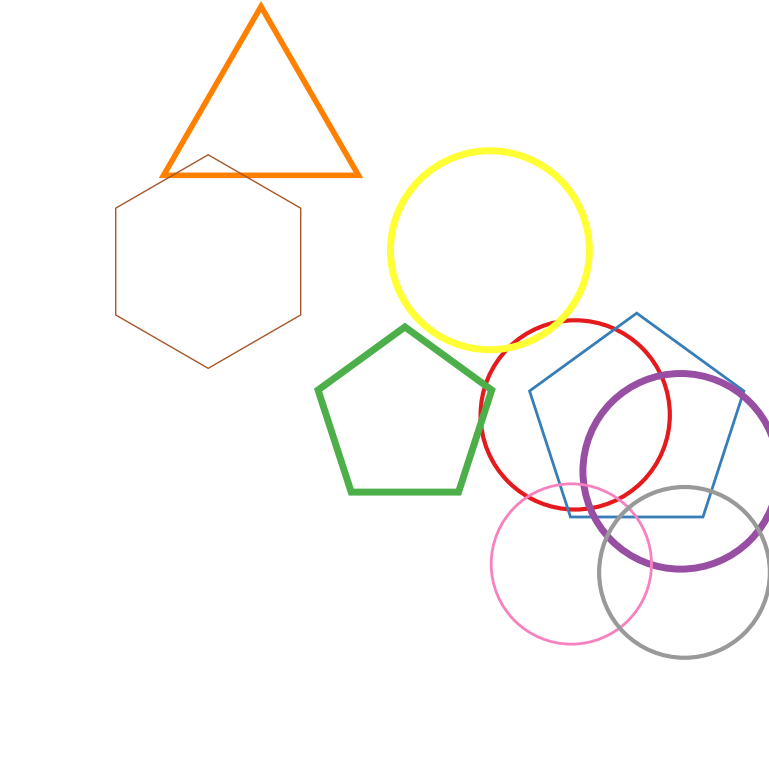[{"shape": "circle", "thickness": 1.5, "radius": 0.61, "center": [0.747, 0.461]}, {"shape": "pentagon", "thickness": 1, "radius": 0.73, "center": [0.827, 0.447]}, {"shape": "pentagon", "thickness": 2.5, "radius": 0.59, "center": [0.526, 0.457]}, {"shape": "circle", "thickness": 2.5, "radius": 0.64, "center": [0.884, 0.388]}, {"shape": "triangle", "thickness": 2, "radius": 0.73, "center": [0.339, 0.845]}, {"shape": "circle", "thickness": 2.5, "radius": 0.65, "center": [0.636, 0.675]}, {"shape": "hexagon", "thickness": 0.5, "radius": 0.69, "center": [0.27, 0.66]}, {"shape": "circle", "thickness": 1, "radius": 0.52, "center": [0.742, 0.268]}, {"shape": "circle", "thickness": 1.5, "radius": 0.55, "center": [0.889, 0.257]}]